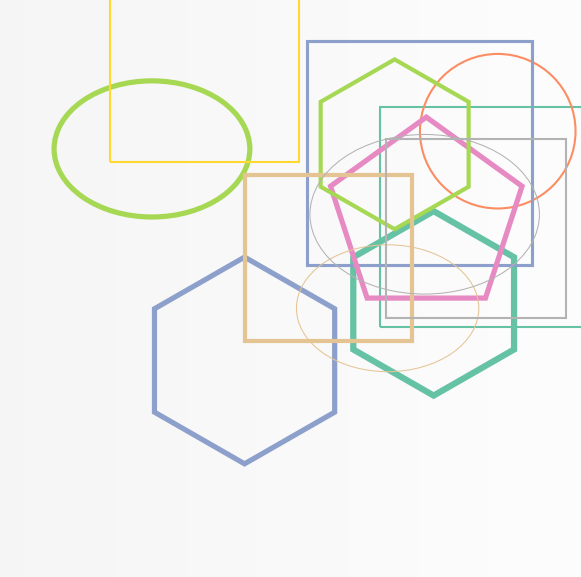[{"shape": "square", "thickness": 1, "radius": 0.95, "center": [0.844, 0.624]}, {"shape": "hexagon", "thickness": 3, "radius": 0.8, "center": [0.746, 0.474]}, {"shape": "circle", "thickness": 1, "radius": 0.67, "center": [0.856, 0.772]}, {"shape": "hexagon", "thickness": 2.5, "radius": 0.89, "center": [0.421, 0.375]}, {"shape": "square", "thickness": 1.5, "radius": 0.97, "center": [0.721, 0.734]}, {"shape": "pentagon", "thickness": 2.5, "radius": 0.87, "center": [0.733, 0.623]}, {"shape": "oval", "thickness": 2.5, "radius": 0.84, "center": [0.261, 0.741]}, {"shape": "hexagon", "thickness": 2, "radius": 0.73, "center": [0.679, 0.749]}, {"shape": "square", "thickness": 1, "radius": 0.82, "center": [0.352, 0.882]}, {"shape": "square", "thickness": 2, "radius": 0.72, "center": [0.565, 0.553]}, {"shape": "oval", "thickness": 0.5, "radius": 0.78, "center": [0.667, 0.465]}, {"shape": "square", "thickness": 1, "radius": 0.78, "center": [0.819, 0.603]}, {"shape": "oval", "thickness": 0.5, "radius": 0.99, "center": [0.731, 0.628]}]